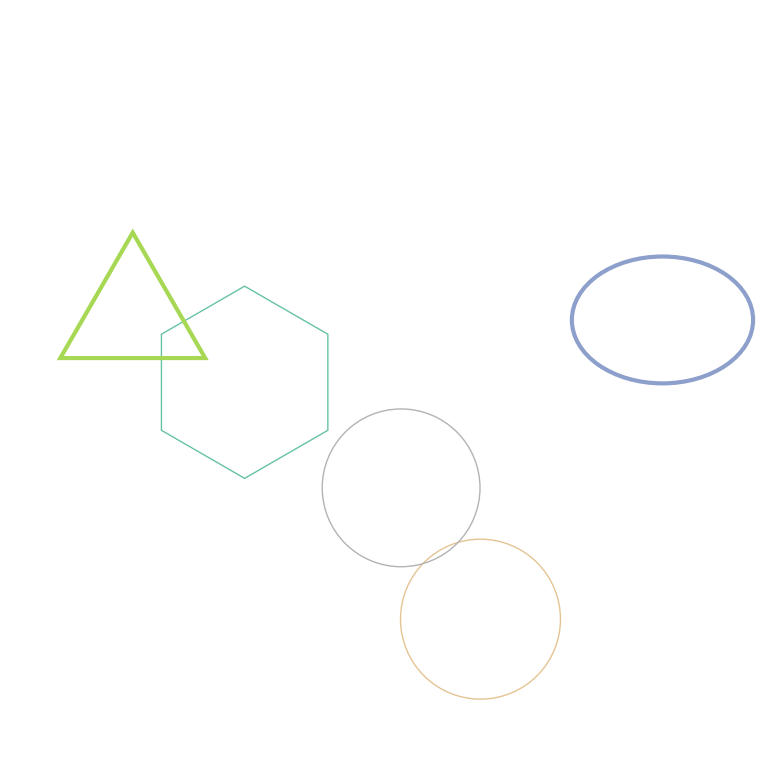[{"shape": "hexagon", "thickness": 0.5, "radius": 0.62, "center": [0.318, 0.504]}, {"shape": "oval", "thickness": 1.5, "radius": 0.59, "center": [0.86, 0.584]}, {"shape": "triangle", "thickness": 1.5, "radius": 0.54, "center": [0.172, 0.589]}, {"shape": "circle", "thickness": 0.5, "radius": 0.52, "center": [0.624, 0.196]}, {"shape": "circle", "thickness": 0.5, "radius": 0.51, "center": [0.521, 0.366]}]